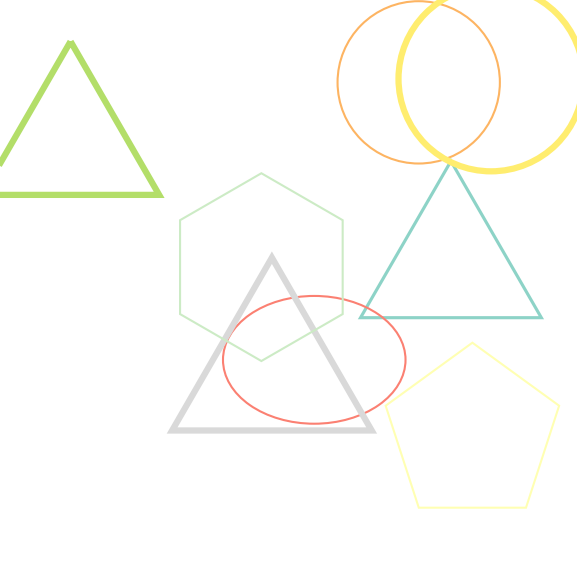[{"shape": "triangle", "thickness": 1.5, "radius": 0.9, "center": [0.781, 0.539]}, {"shape": "pentagon", "thickness": 1, "radius": 0.79, "center": [0.818, 0.248]}, {"shape": "oval", "thickness": 1, "radius": 0.79, "center": [0.544, 0.376]}, {"shape": "circle", "thickness": 1, "radius": 0.7, "center": [0.725, 0.857]}, {"shape": "triangle", "thickness": 3, "radius": 0.89, "center": [0.122, 0.75]}, {"shape": "triangle", "thickness": 3, "radius": 1.0, "center": [0.471, 0.353]}, {"shape": "hexagon", "thickness": 1, "radius": 0.81, "center": [0.453, 0.537]}, {"shape": "circle", "thickness": 3, "radius": 0.8, "center": [0.85, 0.863]}]